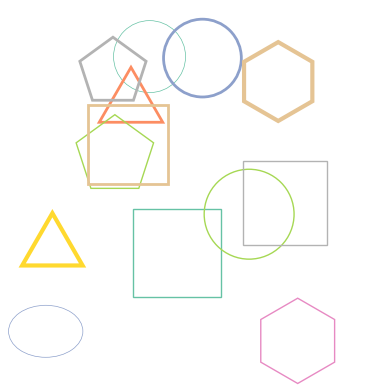[{"shape": "circle", "thickness": 0.5, "radius": 0.47, "center": [0.388, 0.853]}, {"shape": "square", "thickness": 1, "radius": 0.57, "center": [0.459, 0.343]}, {"shape": "triangle", "thickness": 2, "radius": 0.48, "center": [0.34, 0.73]}, {"shape": "oval", "thickness": 0.5, "radius": 0.48, "center": [0.119, 0.139]}, {"shape": "circle", "thickness": 2, "radius": 0.51, "center": [0.526, 0.849]}, {"shape": "hexagon", "thickness": 1, "radius": 0.55, "center": [0.773, 0.115]}, {"shape": "pentagon", "thickness": 1, "radius": 0.53, "center": [0.298, 0.596]}, {"shape": "circle", "thickness": 1, "radius": 0.58, "center": [0.647, 0.444]}, {"shape": "triangle", "thickness": 3, "radius": 0.45, "center": [0.136, 0.356]}, {"shape": "hexagon", "thickness": 3, "radius": 0.51, "center": [0.723, 0.788]}, {"shape": "square", "thickness": 2, "radius": 0.52, "center": [0.332, 0.625]}, {"shape": "pentagon", "thickness": 2, "radius": 0.45, "center": [0.293, 0.813]}, {"shape": "square", "thickness": 1, "radius": 0.54, "center": [0.741, 0.473]}]